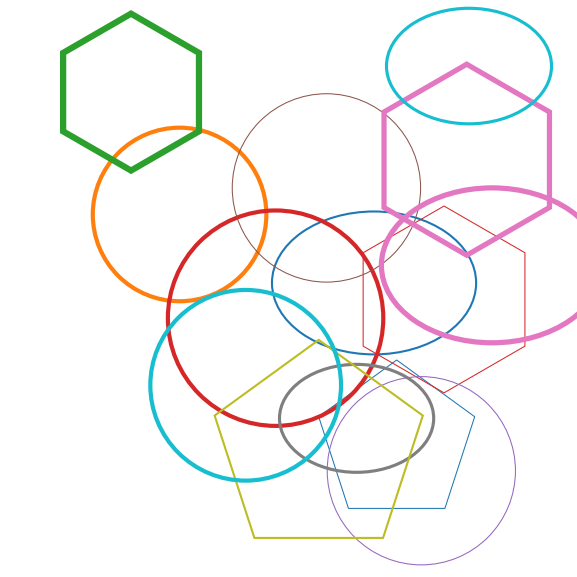[{"shape": "oval", "thickness": 1, "radius": 0.88, "center": [0.648, 0.509]}, {"shape": "pentagon", "thickness": 0.5, "radius": 0.71, "center": [0.687, 0.234]}, {"shape": "circle", "thickness": 2, "radius": 0.75, "center": [0.311, 0.628]}, {"shape": "hexagon", "thickness": 3, "radius": 0.68, "center": [0.227, 0.84]}, {"shape": "circle", "thickness": 2, "radius": 0.93, "center": [0.477, 0.448]}, {"shape": "hexagon", "thickness": 0.5, "radius": 0.81, "center": [0.769, 0.481]}, {"shape": "circle", "thickness": 0.5, "radius": 0.81, "center": [0.73, 0.184]}, {"shape": "circle", "thickness": 0.5, "radius": 0.82, "center": [0.565, 0.674]}, {"shape": "oval", "thickness": 2.5, "radius": 0.96, "center": [0.852, 0.54]}, {"shape": "hexagon", "thickness": 2.5, "radius": 0.83, "center": [0.808, 0.723]}, {"shape": "oval", "thickness": 1.5, "radius": 0.67, "center": [0.617, 0.275]}, {"shape": "pentagon", "thickness": 1, "radius": 0.95, "center": [0.552, 0.221]}, {"shape": "oval", "thickness": 1.5, "radius": 0.71, "center": [0.812, 0.885]}, {"shape": "circle", "thickness": 2, "radius": 0.83, "center": [0.425, 0.332]}]